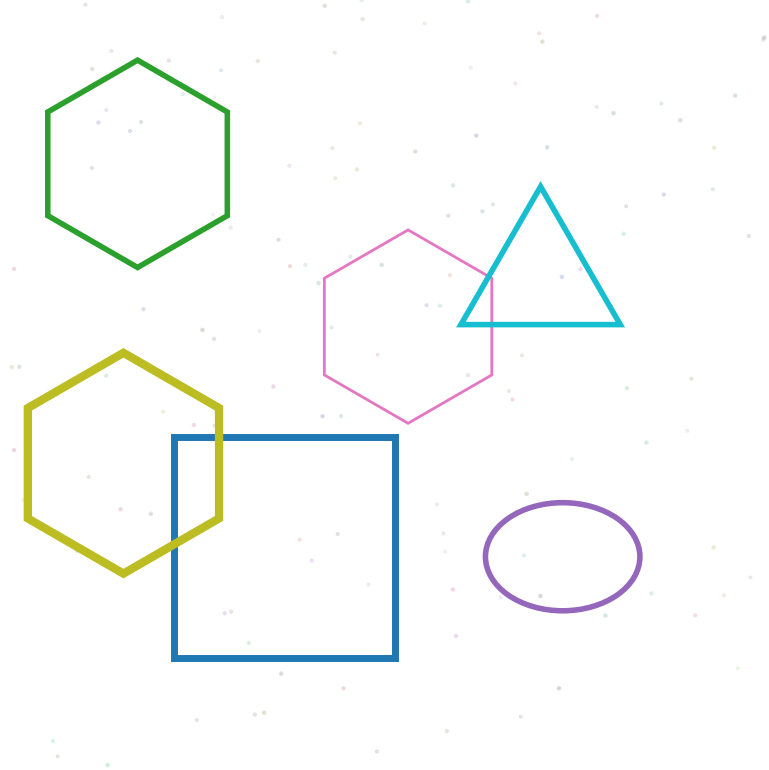[{"shape": "square", "thickness": 2.5, "radius": 0.72, "center": [0.369, 0.289]}, {"shape": "hexagon", "thickness": 2, "radius": 0.67, "center": [0.179, 0.787]}, {"shape": "oval", "thickness": 2, "radius": 0.5, "center": [0.731, 0.277]}, {"shape": "hexagon", "thickness": 1, "radius": 0.63, "center": [0.53, 0.576]}, {"shape": "hexagon", "thickness": 3, "radius": 0.72, "center": [0.16, 0.398]}, {"shape": "triangle", "thickness": 2, "radius": 0.6, "center": [0.702, 0.638]}]